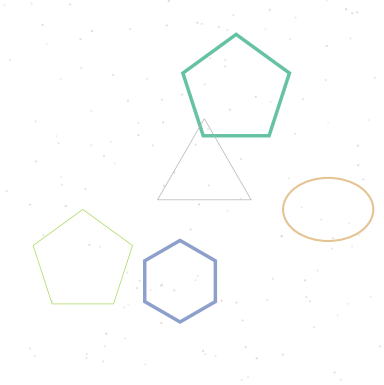[{"shape": "pentagon", "thickness": 2.5, "radius": 0.73, "center": [0.613, 0.765]}, {"shape": "hexagon", "thickness": 2.5, "radius": 0.53, "center": [0.468, 0.27]}, {"shape": "pentagon", "thickness": 0.5, "radius": 0.68, "center": [0.215, 0.32]}, {"shape": "oval", "thickness": 1.5, "radius": 0.59, "center": [0.852, 0.456]}, {"shape": "triangle", "thickness": 0.5, "radius": 0.7, "center": [0.531, 0.551]}]